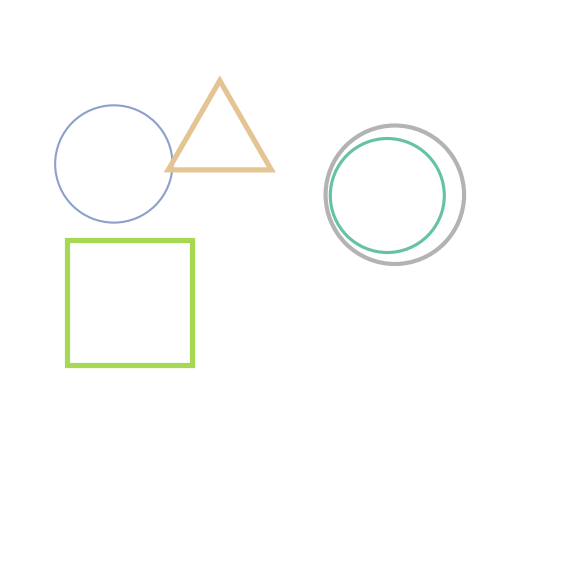[{"shape": "circle", "thickness": 1.5, "radius": 0.49, "center": [0.671, 0.661]}, {"shape": "circle", "thickness": 1, "radius": 0.51, "center": [0.197, 0.715]}, {"shape": "square", "thickness": 2.5, "radius": 0.54, "center": [0.224, 0.475]}, {"shape": "triangle", "thickness": 2.5, "radius": 0.52, "center": [0.381, 0.757]}, {"shape": "circle", "thickness": 2, "radius": 0.6, "center": [0.684, 0.662]}]